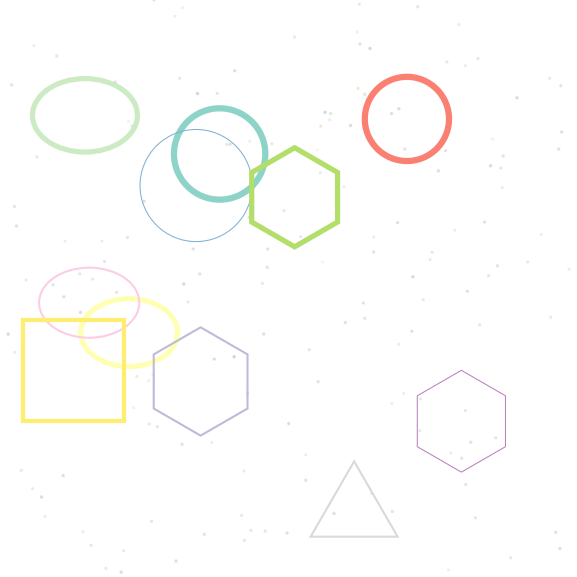[{"shape": "circle", "thickness": 3, "radius": 0.4, "center": [0.38, 0.733]}, {"shape": "oval", "thickness": 2.5, "radius": 0.42, "center": [0.224, 0.423]}, {"shape": "hexagon", "thickness": 1, "radius": 0.47, "center": [0.347, 0.339]}, {"shape": "circle", "thickness": 3, "radius": 0.36, "center": [0.705, 0.793]}, {"shape": "circle", "thickness": 0.5, "radius": 0.49, "center": [0.34, 0.678]}, {"shape": "hexagon", "thickness": 2.5, "radius": 0.43, "center": [0.51, 0.658]}, {"shape": "oval", "thickness": 1, "radius": 0.43, "center": [0.154, 0.475]}, {"shape": "triangle", "thickness": 1, "radius": 0.43, "center": [0.613, 0.113]}, {"shape": "hexagon", "thickness": 0.5, "radius": 0.44, "center": [0.799, 0.27]}, {"shape": "oval", "thickness": 2.5, "radius": 0.45, "center": [0.147, 0.799]}, {"shape": "square", "thickness": 2, "radius": 0.44, "center": [0.127, 0.357]}]